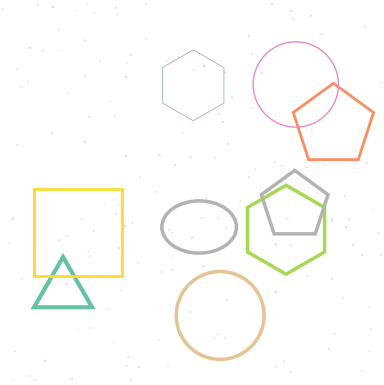[{"shape": "triangle", "thickness": 3, "radius": 0.44, "center": [0.164, 0.245]}, {"shape": "pentagon", "thickness": 2, "radius": 0.55, "center": [0.866, 0.674]}, {"shape": "hexagon", "thickness": 0.5, "radius": 0.46, "center": [0.502, 0.778]}, {"shape": "circle", "thickness": 1, "radius": 0.55, "center": [0.768, 0.781]}, {"shape": "hexagon", "thickness": 2.5, "radius": 0.58, "center": [0.743, 0.403]}, {"shape": "square", "thickness": 2, "radius": 0.57, "center": [0.202, 0.396]}, {"shape": "circle", "thickness": 2.5, "radius": 0.57, "center": [0.572, 0.181]}, {"shape": "oval", "thickness": 2.5, "radius": 0.48, "center": [0.517, 0.41]}, {"shape": "pentagon", "thickness": 2.5, "radius": 0.46, "center": [0.765, 0.466]}]